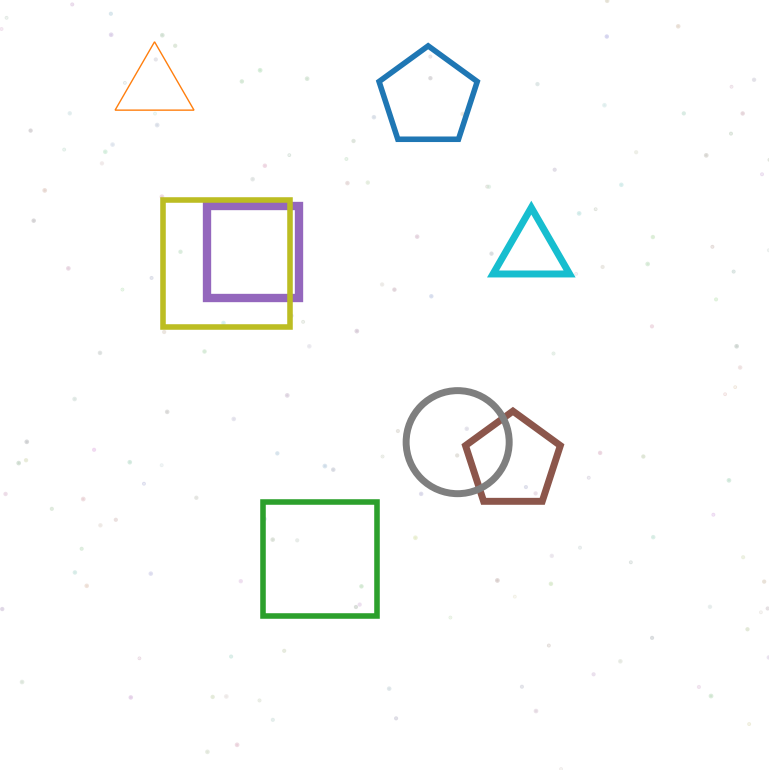[{"shape": "pentagon", "thickness": 2, "radius": 0.34, "center": [0.556, 0.873]}, {"shape": "triangle", "thickness": 0.5, "radius": 0.3, "center": [0.201, 0.887]}, {"shape": "square", "thickness": 2, "radius": 0.37, "center": [0.415, 0.274]}, {"shape": "square", "thickness": 3, "radius": 0.3, "center": [0.329, 0.673]}, {"shape": "pentagon", "thickness": 2.5, "radius": 0.32, "center": [0.666, 0.401]}, {"shape": "circle", "thickness": 2.5, "radius": 0.33, "center": [0.594, 0.426]}, {"shape": "square", "thickness": 2, "radius": 0.41, "center": [0.294, 0.658]}, {"shape": "triangle", "thickness": 2.5, "radius": 0.29, "center": [0.69, 0.673]}]